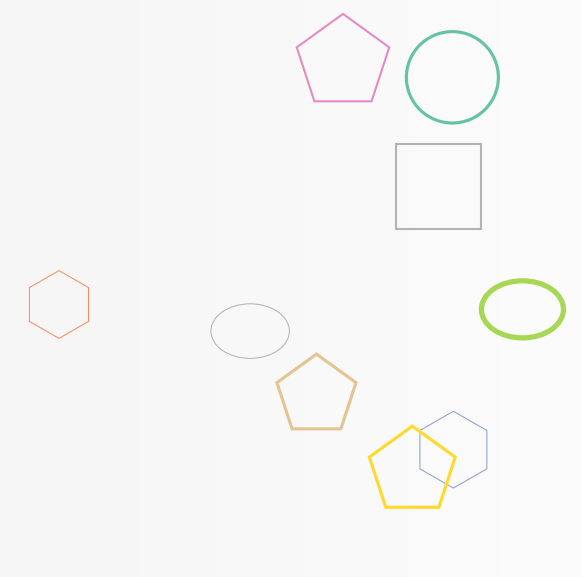[{"shape": "circle", "thickness": 1.5, "radius": 0.4, "center": [0.778, 0.865]}, {"shape": "hexagon", "thickness": 0.5, "radius": 0.29, "center": [0.101, 0.472]}, {"shape": "hexagon", "thickness": 0.5, "radius": 0.33, "center": [0.78, 0.22]}, {"shape": "pentagon", "thickness": 1, "radius": 0.42, "center": [0.59, 0.891]}, {"shape": "oval", "thickness": 2.5, "radius": 0.35, "center": [0.899, 0.463]}, {"shape": "pentagon", "thickness": 1.5, "radius": 0.39, "center": [0.709, 0.184]}, {"shape": "pentagon", "thickness": 1.5, "radius": 0.36, "center": [0.544, 0.314]}, {"shape": "oval", "thickness": 0.5, "radius": 0.34, "center": [0.43, 0.426]}, {"shape": "square", "thickness": 1, "radius": 0.37, "center": [0.755, 0.676]}]